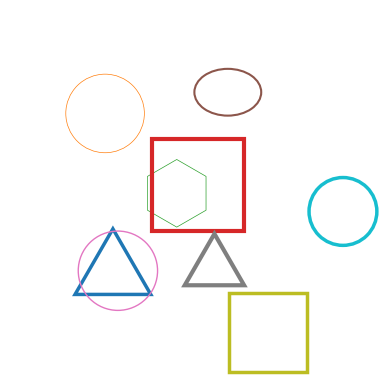[{"shape": "triangle", "thickness": 2.5, "radius": 0.57, "center": [0.293, 0.292]}, {"shape": "circle", "thickness": 0.5, "radius": 0.51, "center": [0.273, 0.705]}, {"shape": "hexagon", "thickness": 0.5, "radius": 0.44, "center": [0.459, 0.498]}, {"shape": "square", "thickness": 3, "radius": 0.6, "center": [0.515, 0.519]}, {"shape": "oval", "thickness": 1.5, "radius": 0.43, "center": [0.592, 0.76]}, {"shape": "circle", "thickness": 1, "radius": 0.52, "center": [0.306, 0.297]}, {"shape": "triangle", "thickness": 3, "radius": 0.45, "center": [0.557, 0.304]}, {"shape": "square", "thickness": 2.5, "radius": 0.51, "center": [0.695, 0.136]}, {"shape": "circle", "thickness": 2.5, "radius": 0.44, "center": [0.891, 0.451]}]